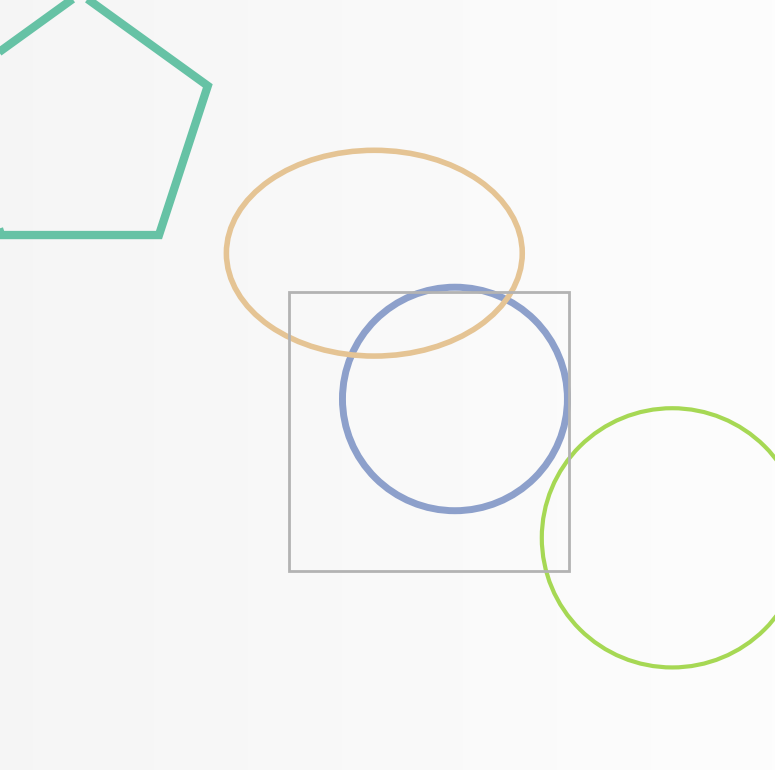[{"shape": "pentagon", "thickness": 3, "radius": 0.87, "center": [0.103, 0.835]}, {"shape": "circle", "thickness": 2.5, "radius": 0.73, "center": [0.587, 0.482]}, {"shape": "circle", "thickness": 1.5, "radius": 0.84, "center": [0.867, 0.302]}, {"shape": "oval", "thickness": 2, "radius": 0.95, "center": [0.483, 0.671]}, {"shape": "square", "thickness": 1, "radius": 0.91, "center": [0.554, 0.44]}]